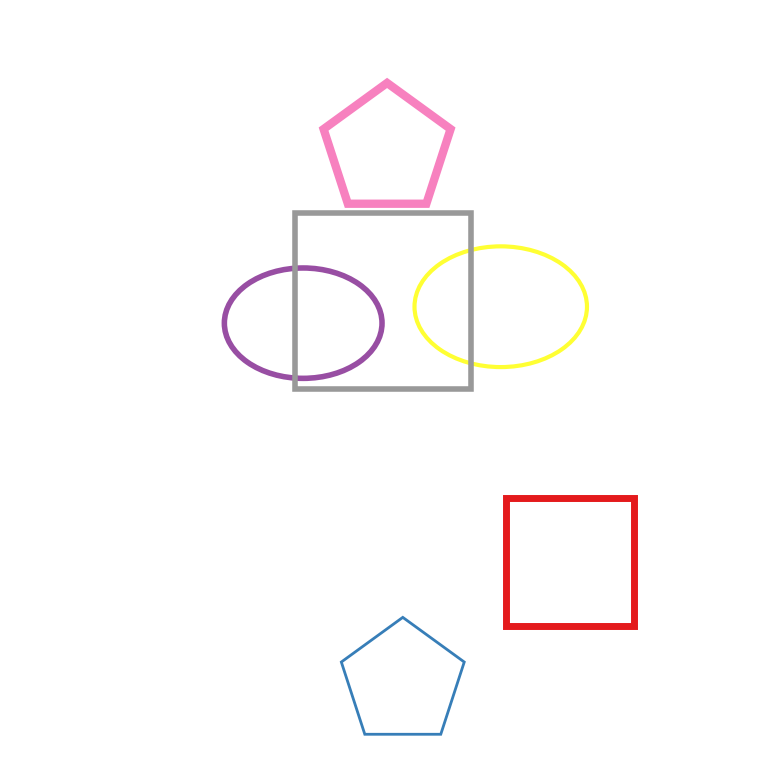[{"shape": "square", "thickness": 2.5, "radius": 0.42, "center": [0.74, 0.27]}, {"shape": "pentagon", "thickness": 1, "radius": 0.42, "center": [0.523, 0.114]}, {"shape": "oval", "thickness": 2, "radius": 0.51, "center": [0.394, 0.58]}, {"shape": "oval", "thickness": 1.5, "radius": 0.56, "center": [0.65, 0.602]}, {"shape": "pentagon", "thickness": 3, "radius": 0.43, "center": [0.503, 0.806]}, {"shape": "square", "thickness": 2, "radius": 0.57, "center": [0.498, 0.609]}]